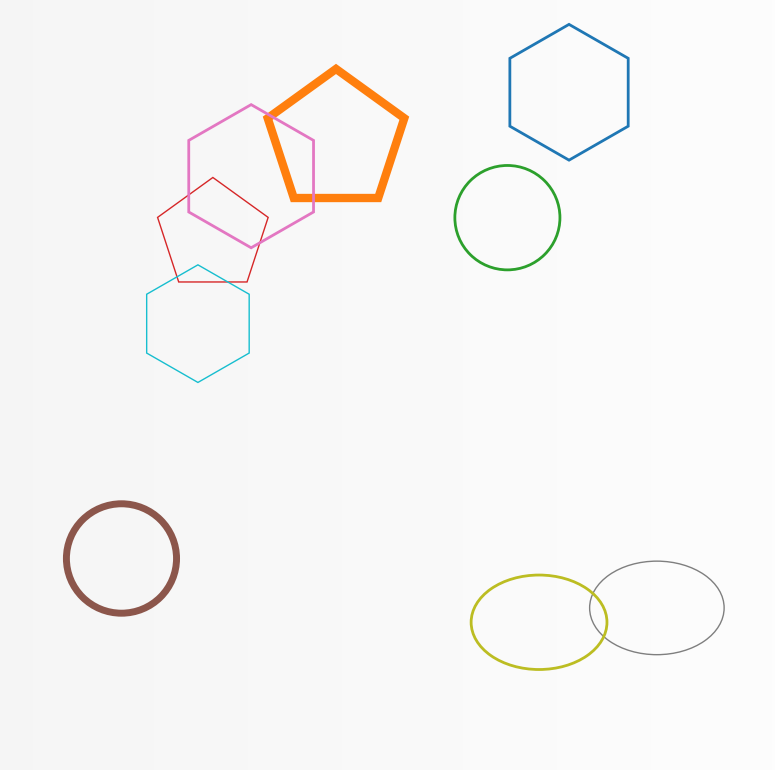[{"shape": "hexagon", "thickness": 1, "radius": 0.44, "center": [0.734, 0.88]}, {"shape": "pentagon", "thickness": 3, "radius": 0.46, "center": [0.434, 0.818]}, {"shape": "circle", "thickness": 1, "radius": 0.34, "center": [0.655, 0.717]}, {"shape": "pentagon", "thickness": 0.5, "radius": 0.38, "center": [0.275, 0.694]}, {"shape": "circle", "thickness": 2.5, "radius": 0.36, "center": [0.157, 0.275]}, {"shape": "hexagon", "thickness": 1, "radius": 0.46, "center": [0.324, 0.771]}, {"shape": "oval", "thickness": 0.5, "radius": 0.43, "center": [0.848, 0.211]}, {"shape": "oval", "thickness": 1, "radius": 0.44, "center": [0.696, 0.192]}, {"shape": "hexagon", "thickness": 0.5, "radius": 0.38, "center": [0.255, 0.58]}]